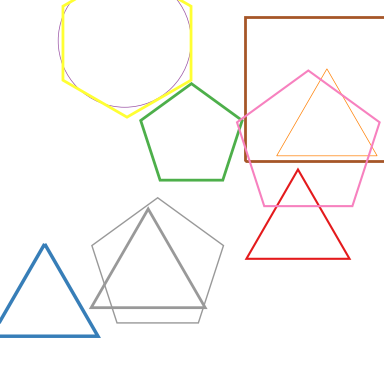[{"shape": "triangle", "thickness": 1.5, "radius": 0.77, "center": [0.774, 0.405]}, {"shape": "triangle", "thickness": 2.5, "radius": 0.8, "center": [0.116, 0.207]}, {"shape": "pentagon", "thickness": 2, "radius": 0.69, "center": [0.497, 0.644]}, {"shape": "circle", "thickness": 0.5, "radius": 0.86, "center": [0.324, 0.894]}, {"shape": "triangle", "thickness": 0.5, "radius": 0.75, "center": [0.849, 0.671]}, {"shape": "hexagon", "thickness": 2, "radius": 0.96, "center": [0.33, 0.888]}, {"shape": "square", "thickness": 2, "radius": 0.94, "center": [0.823, 0.769]}, {"shape": "pentagon", "thickness": 1.5, "radius": 0.97, "center": [0.801, 0.622]}, {"shape": "pentagon", "thickness": 1, "radius": 0.9, "center": [0.41, 0.307]}, {"shape": "triangle", "thickness": 2, "radius": 0.85, "center": [0.385, 0.286]}]